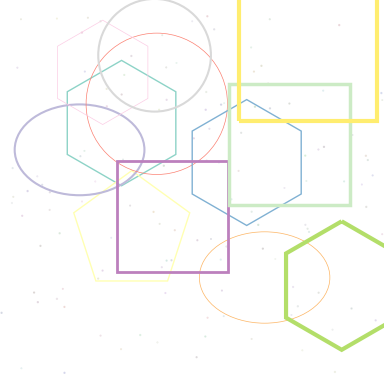[{"shape": "hexagon", "thickness": 1, "radius": 0.81, "center": [0.316, 0.68]}, {"shape": "pentagon", "thickness": 1, "radius": 0.79, "center": [0.342, 0.398]}, {"shape": "oval", "thickness": 1.5, "radius": 0.84, "center": [0.207, 0.611]}, {"shape": "circle", "thickness": 0.5, "radius": 0.92, "center": [0.407, 0.73]}, {"shape": "hexagon", "thickness": 1, "radius": 0.82, "center": [0.641, 0.578]}, {"shape": "oval", "thickness": 0.5, "radius": 0.85, "center": [0.687, 0.279]}, {"shape": "hexagon", "thickness": 3, "radius": 0.83, "center": [0.887, 0.258]}, {"shape": "hexagon", "thickness": 0.5, "radius": 0.68, "center": [0.267, 0.812]}, {"shape": "circle", "thickness": 1.5, "radius": 0.73, "center": [0.402, 0.856]}, {"shape": "square", "thickness": 2, "radius": 0.72, "center": [0.448, 0.437]}, {"shape": "square", "thickness": 2.5, "radius": 0.78, "center": [0.753, 0.625]}, {"shape": "square", "thickness": 3, "radius": 0.9, "center": [0.8, 0.866]}]